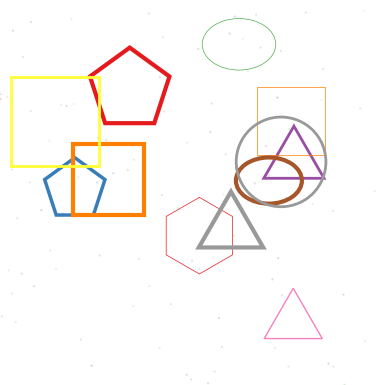[{"shape": "pentagon", "thickness": 3, "radius": 0.54, "center": [0.337, 0.768]}, {"shape": "hexagon", "thickness": 0.5, "radius": 0.5, "center": [0.518, 0.388]}, {"shape": "pentagon", "thickness": 2.5, "radius": 0.41, "center": [0.194, 0.508]}, {"shape": "oval", "thickness": 0.5, "radius": 0.48, "center": [0.621, 0.885]}, {"shape": "triangle", "thickness": 2, "radius": 0.45, "center": [0.763, 0.582]}, {"shape": "square", "thickness": 0.5, "radius": 0.44, "center": [0.757, 0.685]}, {"shape": "square", "thickness": 3, "radius": 0.46, "center": [0.281, 0.534]}, {"shape": "square", "thickness": 2, "radius": 0.57, "center": [0.143, 0.684]}, {"shape": "oval", "thickness": 3, "radius": 0.43, "center": [0.698, 0.531]}, {"shape": "triangle", "thickness": 1, "radius": 0.44, "center": [0.762, 0.164]}, {"shape": "circle", "thickness": 2, "radius": 0.58, "center": [0.73, 0.58]}, {"shape": "triangle", "thickness": 3, "radius": 0.48, "center": [0.6, 0.406]}]